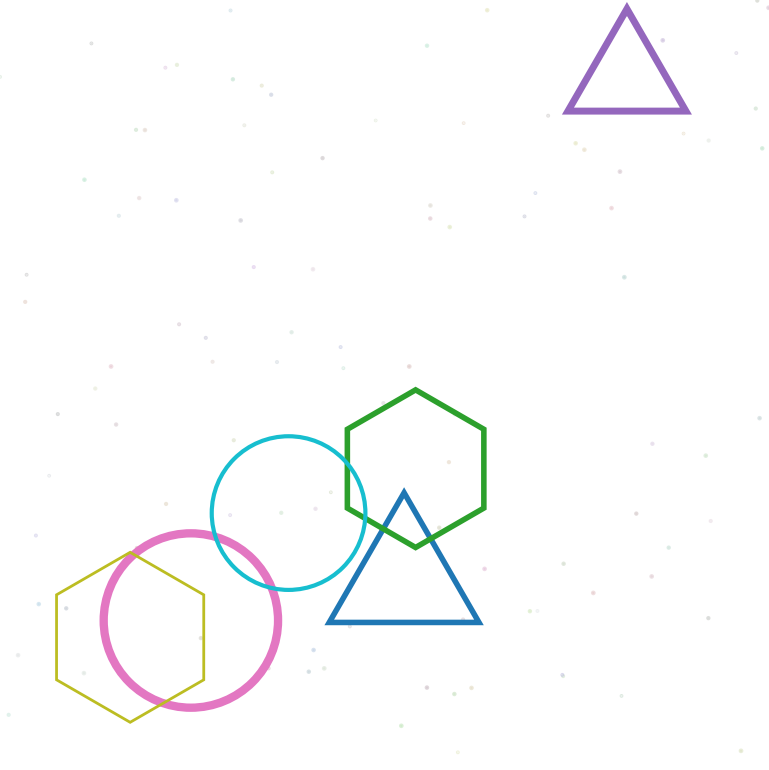[{"shape": "triangle", "thickness": 2, "radius": 0.56, "center": [0.525, 0.248]}, {"shape": "hexagon", "thickness": 2, "radius": 0.51, "center": [0.54, 0.391]}, {"shape": "triangle", "thickness": 2.5, "radius": 0.44, "center": [0.814, 0.9]}, {"shape": "circle", "thickness": 3, "radius": 0.57, "center": [0.248, 0.194]}, {"shape": "hexagon", "thickness": 1, "radius": 0.55, "center": [0.169, 0.172]}, {"shape": "circle", "thickness": 1.5, "radius": 0.5, "center": [0.375, 0.334]}]